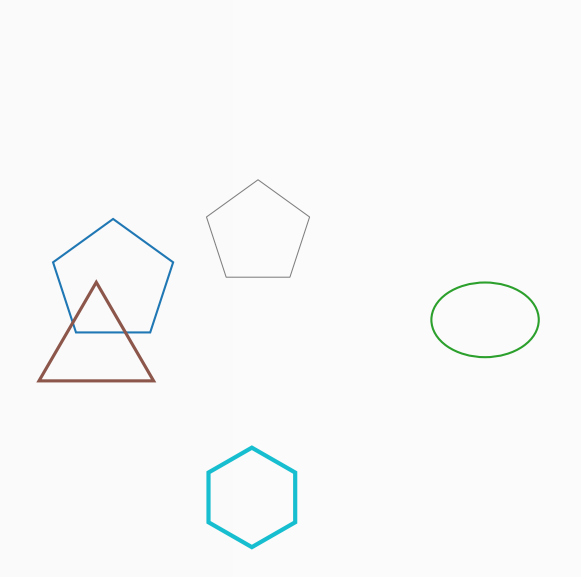[{"shape": "pentagon", "thickness": 1, "radius": 0.54, "center": [0.195, 0.511]}, {"shape": "oval", "thickness": 1, "radius": 0.46, "center": [0.835, 0.445]}, {"shape": "triangle", "thickness": 1.5, "radius": 0.57, "center": [0.166, 0.397]}, {"shape": "pentagon", "thickness": 0.5, "radius": 0.47, "center": [0.444, 0.595]}, {"shape": "hexagon", "thickness": 2, "radius": 0.43, "center": [0.433, 0.138]}]